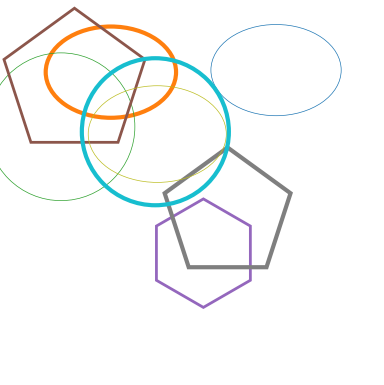[{"shape": "oval", "thickness": 0.5, "radius": 0.85, "center": [0.717, 0.818]}, {"shape": "oval", "thickness": 3, "radius": 0.85, "center": [0.288, 0.813]}, {"shape": "circle", "thickness": 0.5, "radius": 0.96, "center": [0.158, 0.671]}, {"shape": "hexagon", "thickness": 2, "radius": 0.7, "center": [0.528, 0.342]}, {"shape": "pentagon", "thickness": 2, "radius": 0.96, "center": [0.193, 0.786]}, {"shape": "pentagon", "thickness": 3, "radius": 0.86, "center": [0.591, 0.445]}, {"shape": "oval", "thickness": 0.5, "radius": 0.9, "center": [0.408, 0.652]}, {"shape": "circle", "thickness": 3, "radius": 0.95, "center": [0.404, 0.658]}]